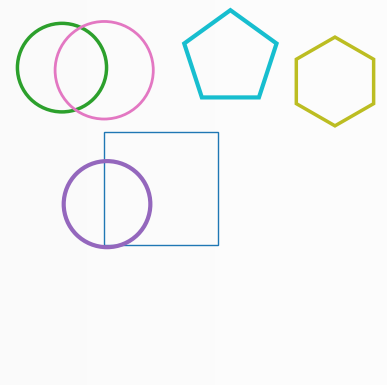[{"shape": "square", "thickness": 1, "radius": 0.73, "center": [0.415, 0.51]}, {"shape": "circle", "thickness": 2.5, "radius": 0.58, "center": [0.16, 0.824]}, {"shape": "circle", "thickness": 3, "radius": 0.56, "center": [0.276, 0.47]}, {"shape": "circle", "thickness": 2, "radius": 0.63, "center": [0.269, 0.818]}, {"shape": "hexagon", "thickness": 2.5, "radius": 0.58, "center": [0.864, 0.788]}, {"shape": "pentagon", "thickness": 3, "radius": 0.63, "center": [0.595, 0.848]}]